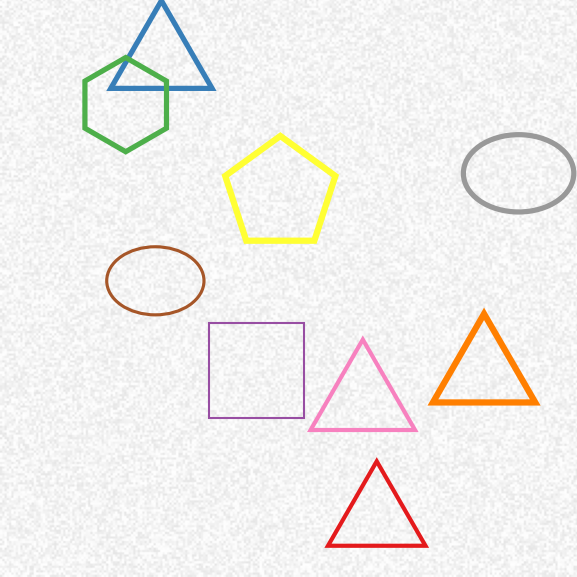[{"shape": "triangle", "thickness": 2, "radius": 0.49, "center": [0.652, 0.103]}, {"shape": "triangle", "thickness": 2.5, "radius": 0.51, "center": [0.28, 0.897]}, {"shape": "hexagon", "thickness": 2.5, "radius": 0.41, "center": [0.218, 0.818]}, {"shape": "square", "thickness": 1, "radius": 0.41, "center": [0.445, 0.358]}, {"shape": "triangle", "thickness": 3, "radius": 0.51, "center": [0.838, 0.353]}, {"shape": "pentagon", "thickness": 3, "radius": 0.5, "center": [0.485, 0.663]}, {"shape": "oval", "thickness": 1.5, "radius": 0.42, "center": [0.269, 0.513]}, {"shape": "triangle", "thickness": 2, "radius": 0.52, "center": [0.628, 0.307]}, {"shape": "oval", "thickness": 2.5, "radius": 0.48, "center": [0.898, 0.699]}]